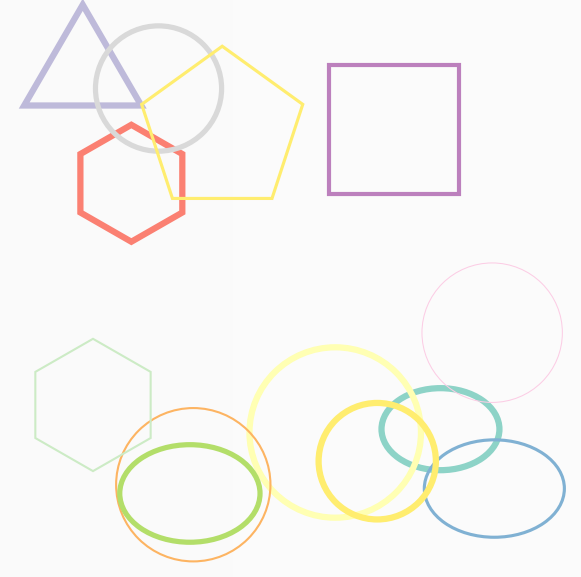[{"shape": "oval", "thickness": 3, "radius": 0.51, "center": [0.758, 0.256]}, {"shape": "circle", "thickness": 3, "radius": 0.74, "center": [0.577, 0.25]}, {"shape": "triangle", "thickness": 3, "radius": 0.58, "center": [0.142, 0.875]}, {"shape": "hexagon", "thickness": 3, "radius": 0.51, "center": [0.226, 0.682]}, {"shape": "oval", "thickness": 1.5, "radius": 0.6, "center": [0.85, 0.153]}, {"shape": "circle", "thickness": 1, "radius": 0.66, "center": [0.333, 0.16]}, {"shape": "oval", "thickness": 2.5, "radius": 0.6, "center": [0.327, 0.145]}, {"shape": "circle", "thickness": 0.5, "radius": 0.6, "center": [0.847, 0.423]}, {"shape": "circle", "thickness": 2.5, "radius": 0.54, "center": [0.273, 0.846]}, {"shape": "square", "thickness": 2, "radius": 0.56, "center": [0.678, 0.774]}, {"shape": "hexagon", "thickness": 1, "radius": 0.57, "center": [0.16, 0.298]}, {"shape": "pentagon", "thickness": 1.5, "radius": 0.73, "center": [0.382, 0.773]}, {"shape": "circle", "thickness": 3, "radius": 0.5, "center": [0.649, 0.201]}]